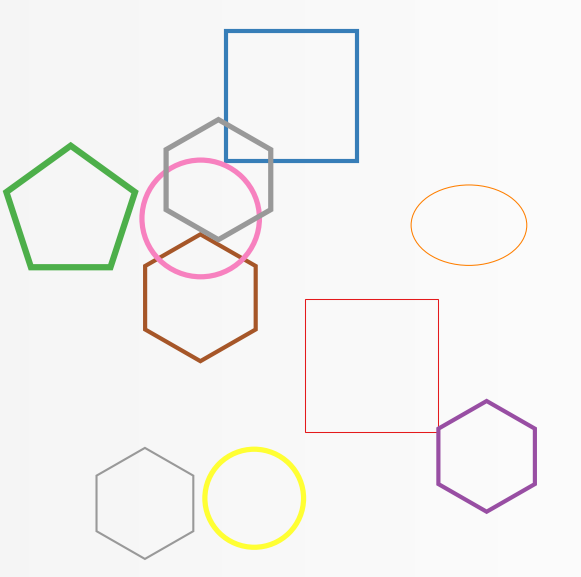[{"shape": "square", "thickness": 0.5, "radius": 0.57, "center": [0.639, 0.366]}, {"shape": "square", "thickness": 2, "radius": 0.57, "center": [0.501, 0.833]}, {"shape": "pentagon", "thickness": 3, "radius": 0.58, "center": [0.122, 0.631]}, {"shape": "hexagon", "thickness": 2, "radius": 0.48, "center": [0.837, 0.209]}, {"shape": "oval", "thickness": 0.5, "radius": 0.5, "center": [0.807, 0.609]}, {"shape": "circle", "thickness": 2.5, "radius": 0.42, "center": [0.437, 0.136]}, {"shape": "hexagon", "thickness": 2, "radius": 0.55, "center": [0.345, 0.484]}, {"shape": "circle", "thickness": 2.5, "radius": 0.51, "center": [0.345, 0.621]}, {"shape": "hexagon", "thickness": 2.5, "radius": 0.52, "center": [0.376, 0.688]}, {"shape": "hexagon", "thickness": 1, "radius": 0.48, "center": [0.249, 0.127]}]